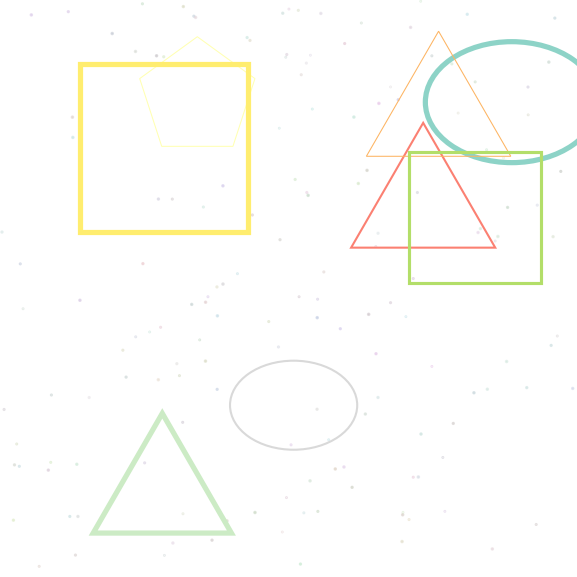[{"shape": "oval", "thickness": 2.5, "radius": 0.75, "center": [0.886, 0.822]}, {"shape": "pentagon", "thickness": 0.5, "radius": 0.52, "center": [0.342, 0.831]}, {"shape": "triangle", "thickness": 1, "radius": 0.72, "center": [0.733, 0.642]}, {"shape": "triangle", "thickness": 0.5, "radius": 0.72, "center": [0.759, 0.801]}, {"shape": "square", "thickness": 1.5, "radius": 0.57, "center": [0.822, 0.623]}, {"shape": "oval", "thickness": 1, "radius": 0.55, "center": [0.508, 0.297]}, {"shape": "triangle", "thickness": 2.5, "radius": 0.69, "center": [0.281, 0.145]}, {"shape": "square", "thickness": 2.5, "radius": 0.73, "center": [0.284, 0.743]}]